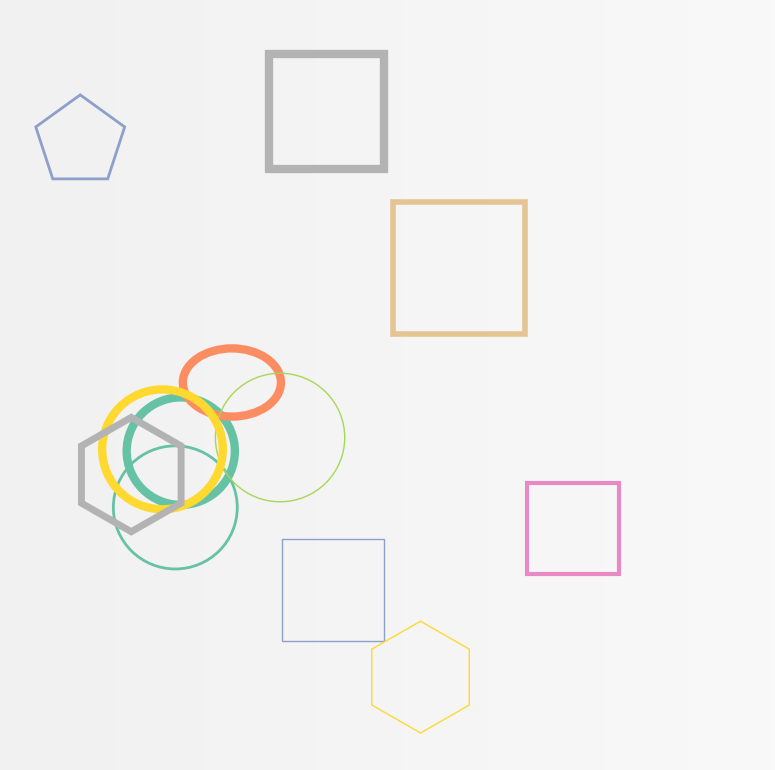[{"shape": "circle", "thickness": 3, "radius": 0.35, "center": [0.233, 0.414]}, {"shape": "circle", "thickness": 1, "radius": 0.4, "center": [0.226, 0.341]}, {"shape": "oval", "thickness": 3, "radius": 0.32, "center": [0.299, 0.503]}, {"shape": "pentagon", "thickness": 1, "radius": 0.3, "center": [0.104, 0.816]}, {"shape": "square", "thickness": 0.5, "radius": 0.33, "center": [0.43, 0.234]}, {"shape": "square", "thickness": 1.5, "radius": 0.3, "center": [0.739, 0.314]}, {"shape": "circle", "thickness": 0.5, "radius": 0.42, "center": [0.361, 0.432]}, {"shape": "hexagon", "thickness": 0.5, "radius": 0.36, "center": [0.543, 0.121]}, {"shape": "circle", "thickness": 3, "radius": 0.39, "center": [0.21, 0.416]}, {"shape": "square", "thickness": 2, "radius": 0.43, "center": [0.592, 0.651]}, {"shape": "hexagon", "thickness": 2.5, "radius": 0.37, "center": [0.169, 0.384]}, {"shape": "square", "thickness": 3, "radius": 0.37, "center": [0.421, 0.855]}]